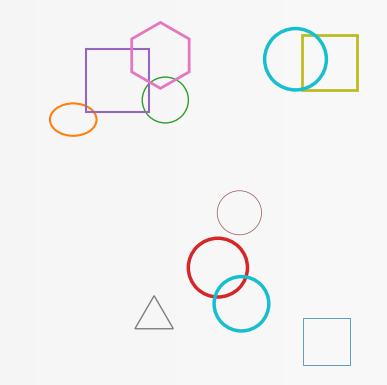[{"shape": "square", "thickness": 0.5, "radius": 0.3, "center": [0.843, 0.113]}, {"shape": "oval", "thickness": 1.5, "radius": 0.3, "center": [0.189, 0.689]}, {"shape": "circle", "thickness": 1, "radius": 0.3, "center": [0.427, 0.74]}, {"shape": "circle", "thickness": 2.5, "radius": 0.38, "center": [0.562, 0.305]}, {"shape": "square", "thickness": 1.5, "radius": 0.41, "center": [0.303, 0.791]}, {"shape": "circle", "thickness": 0.5, "radius": 0.29, "center": [0.618, 0.447]}, {"shape": "hexagon", "thickness": 2, "radius": 0.43, "center": [0.414, 0.856]}, {"shape": "triangle", "thickness": 1, "radius": 0.29, "center": [0.398, 0.175]}, {"shape": "square", "thickness": 2, "radius": 0.36, "center": [0.849, 0.837]}, {"shape": "circle", "thickness": 2.5, "radius": 0.4, "center": [0.763, 0.846]}, {"shape": "circle", "thickness": 2.5, "radius": 0.35, "center": [0.623, 0.211]}]